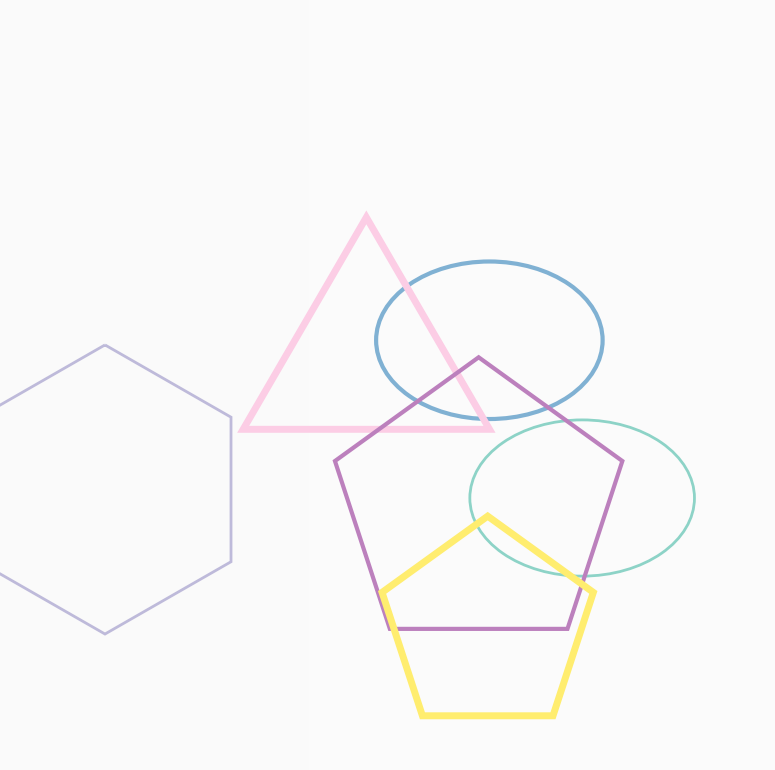[{"shape": "oval", "thickness": 1, "radius": 0.72, "center": [0.751, 0.353]}, {"shape": "hexagon", "thickness": 1, "radius": 0.94, "center": [0.135, 0.364]}, {"shape": "oval", "thickness": 1.5, "radius": 0.73, "center": [0.631, 0.558]}, {"shape": "triangle", "thickness": 2.5, "radius": 0.92, "center": [0.473, 0.534]}, {"shape": "pentagon", "thickness": 1.5, "radius": 0.97, "center": [0.618, 0.341]}, {"shape": "pentagon", "thickness": 2.5, "radius": 0.72, "center": [0.629, 0.186]}]